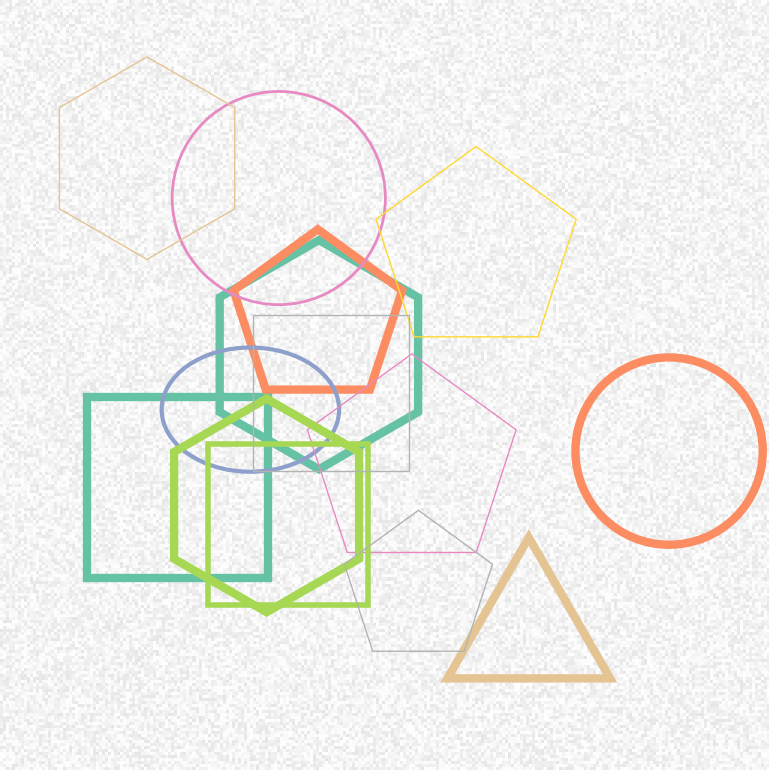[{"shape": "hexagon", "thickness": 3, "radius": 0.74, "center": [0.414, 0.539]}, {"shape": "square", "thickness": 3, "radius": 0.59, "center": [0.23, 0.367]}, {"shape": "circle", "thickness": 3, "radius": 0.61, "center": [0.869, 0.414]}, {"shape": "pentagon", "thickness": 3, "radius": 0.58, "center": [0.413, 0.587]}, {"shape": "oval", "thickness": 1.5, "radius": 0.58, "center": [0.325, 0.468]}, {"shape": "circle", "thickness": 1, "radius": 0.69, "center": [0.362, 0.743]}, {"shape": "pentagon", "thickness": 0.5, "radius": 0.71, "center": [0.535, 0.398]}, {"shape": "hexagon", "thickness": 3, "radius": 0.69, "center": [0.346, 0.344]}, {"shape": "square", "thickness": 2, "radius": 0.52, "center": [0.374, 0.318]}, {"shape": "pentagon", "thickness": 0.5, "radius": 0.68, "center": [0.618, 0.673]}, {"shape": "triangle", "thickness": 3, "radius": 0.61, "center": [0.687, 0.18]}, {"shape": "hexagon", "thickness": 0.5, "radius": 0.66, "center": [0.191, 0.795]}, {"shape": "square", "thickness": 0.5, "radius": 0.51, "center": [0.43, 0.489]}, {"shape": "pentagon", "thickness": 0.5, "radius": 0.51, "center": [0.543, 0.236]}]